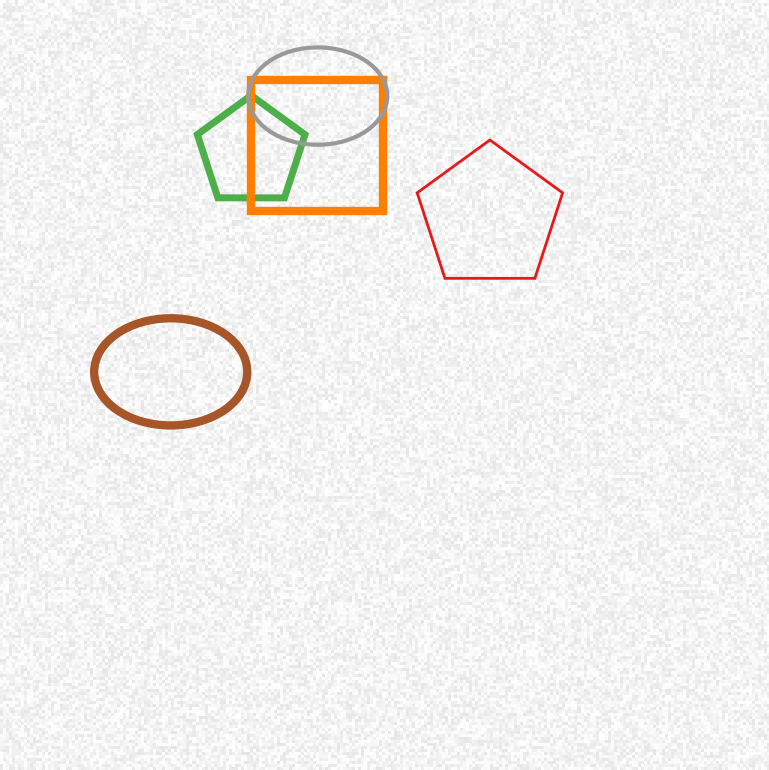[{"shape": "pentagon", "thickness": 1, "radius": 0.5, "center": [0.636, 0.719]}, {"shape": "pentagon", "thickness": 2.5, "radius": 0.37, "center": [0.326, 0.803]}, {"shape": "square", "thickness": 3, "radius": 0.43, "center": [0.411, 0.811]}, {"shape": "oval", "thickness": 3, "radius": 0.5, "center": [0.222, 0.517]}, {"shape": "oval", "thickness": 1.5, "radius": 0.45, "center": [0.413, 0.875]}]